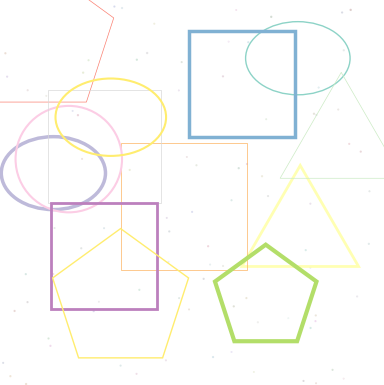[{"shape": "oval", "thickness": 1, "radius": 0.68, "center": [0.774, 0.849]}, {"shape": "triangle", "thickness": 2, "radius": 0.87, "center": [0.78, 0.395]}, {"shape": "oval", "thickness": 2.5, "radius": 0.68, "center": [0.139, 0.55]}, {"shape": "pentagon", "thickness": 0.5, "radius": 0.98, "center": [0.109, 0.893]}, {"shape": "square", "thickness": 2.5, "radius": 0.68, "center": [0.629, 0.782]}, {"shape": "square", "thickness": 0.5, "radius": 0.82, "center": [0.478, 0.464]}, {"shape": "pentagon", "thickness": 3, "radius": 0.69, "center": [0.69, 0.226]}, {"shape": "circle", "thickness": 1.5, "radius": 0.69, "center": [0.179, 0.587]}, {"shape": "square", "thickness": 0.5, "radius": 0.73, "center": [0.271, 0.618]}, {"shape": "square", "thickness": 2, "radius": 0.69, "center": [0.269, 0.336]}, {"shape": "triangle", "thickness": 0.5, "radius": 0.92, "center": [0.886, 0.629]}, {"shape": "pentagon", "thickness": 1, "radius": 0.93, "center": [0.313, 0.221]}, {"shape": "oval", "thickness": 1.5, "radius": 0.72, "center": [0.288, 0.696]}]